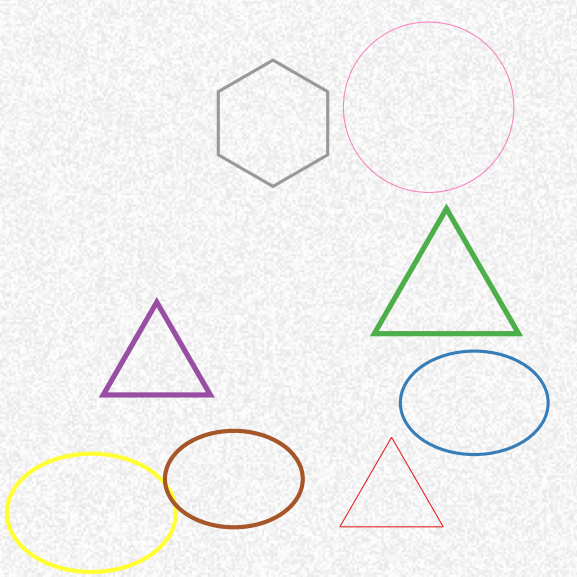[{"shape": "triangle", "thickness": 0.5, "radius": 0.52, "center": [0.678, 0.139]}, {"shape": "oval", "thickness": 1.5, "radius": 0.64, "center": [0.821, 0.302]}, {"shape": "triangle", "thickness": 2.5, "radius": 0.72, "center": [0.773, 0.494]}, {"shape": "triangle", "thickness": 2.5, "radius": 0.54, "center": [0.272, 0.369]}, {"shape": "oval", "thickness": 2, "radius": 0.73, "center": [0.158, 0.111]}, {"shape": "oval", "thickness": 2, "radius": 0.6, "center": [0.405, 0.17]}, {"shape": "circle", "thickness": 0.5, "radius": 0.74, "center": [0.742, 0.813]}, {"shape": "hexagon", "thickness": 1.5, "radius": 0.55, "center": [0.473, 0.786]}]